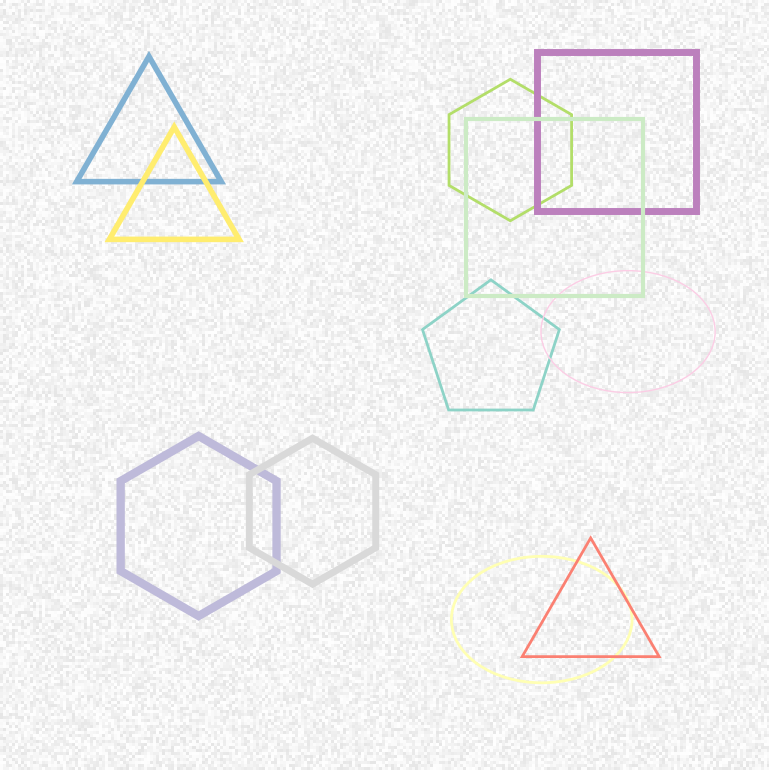[{"shape": "pentagon", "thickness": 1, "radius": 0.47, "center": [0.638, 0.543]}, {"shape": "oval", "thickness": 1, "radius": 0.59, "center": [0.704, 0.195]}, {"shape": "hexagon", "thickness": 3, "radius": 0.58, "center": [0.258, 0.317]}, {"shape": "triangle", "thickness": 1, "radius": 0.51, "center": [0.767, 0.199]}, {"shape": "triangle", "thickness": 2, "radius": 0.54, "center": [0.193, 0.818]}, {"shape": "hexagon", "thickness": 1, "radius": 0.46, "center": [0.663, 0.805]}, {"shape": "oval", "thickness": 0.5, "radius": 0.57, "center": [0.816, 0.569]}, {"shape": "hexagon", "thickness": 2.5, "radius": 0.47, "center": [0.406, 0.336]}, {"shape": "square", "thickness": 2.5, "radius": 0.52, "center": [0.801, 0.83]}, {"shape": "square", "thickness": 1.5, "radius": 0.57, "center": [0.721, 0.73]}, {"shape": "triangle", "thickness": 2, "radius": 0.49, "center": [0.226, 0.738]}]